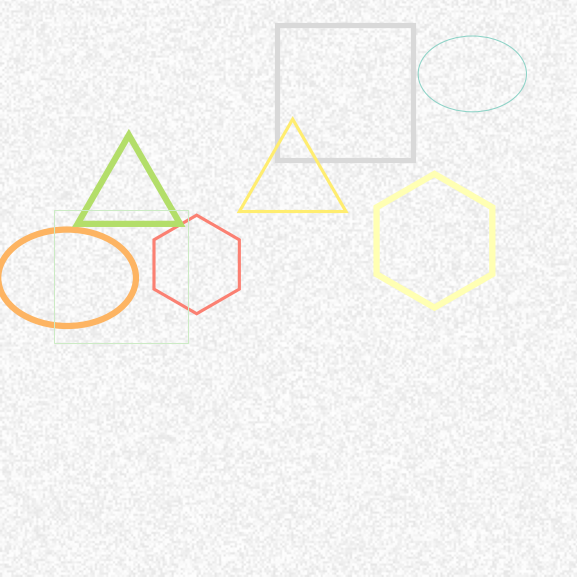[{"shape": "oval", "thickness": 0.5, "radius": 0.47, "center": [0.818, 0.871]}, {"shape": "hexagon", "thickness": 3, "radius": 0.58, "center": [0.752, 0.582]}, {"shape": "hexagon", "thickness": 1.5, "radius": 0.43, "center": [0.341, 0.541]}, {"shape": "oval", "thickness": 3, "radius": 0.6, "center": [0.116, 0.518]}, {"shape": "triangle", "thickness": 3, "radius": 0.51, "center": [0.223, 0.663]}, {"shape": "square", "thickness": 2.5, "radius": 0.59, "center": [0.597, 0.839]}, {"shape": "square", "thickness": 0.5, "radius": 0.58, "center": [0.21, 0.52]}, {"shape": "triangle", "thickness": 1.5, "radius": 0.53, "center": [0.507, 0.686]}]